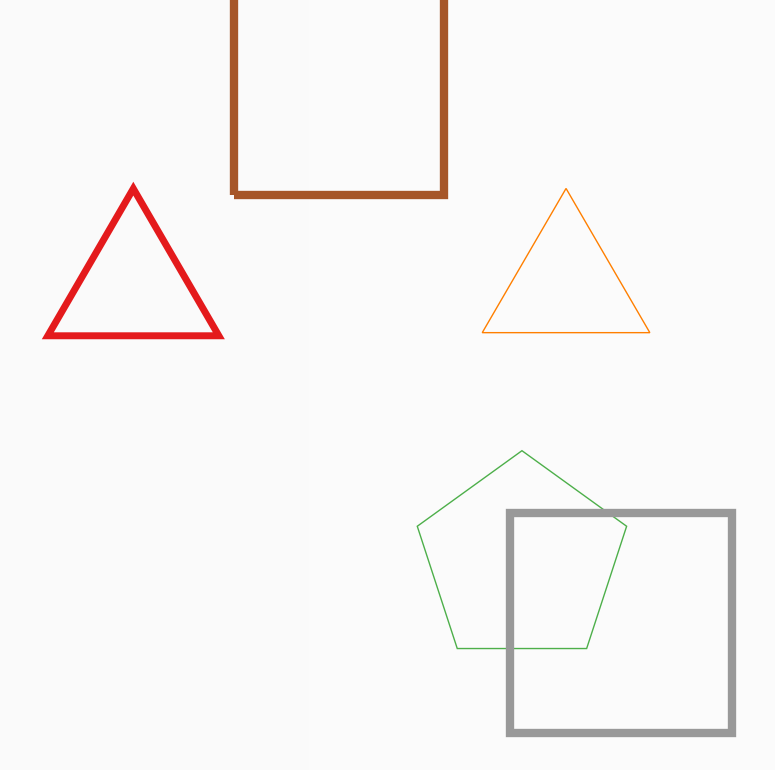[{"shape": "triangle", "thickness": 2.5, "radius": 0.64, "center": [0.172, 0.628]}, {"shape": "pentagon", "thickness": 0.5, "radius": 0.71, "center": [0.673, 0.273]}, {"shape": "triangle", "thickness": 0.5, "radius": 0.62, "center": [0.73, 0.63]}, {"shape": "square", "thickness": 3, "radius": 0.68, "center": [0.438, 0.883]}, {"shape": "square", "thickness": 3, "radius": 0.71, "center": [0.801, 0.191]}]